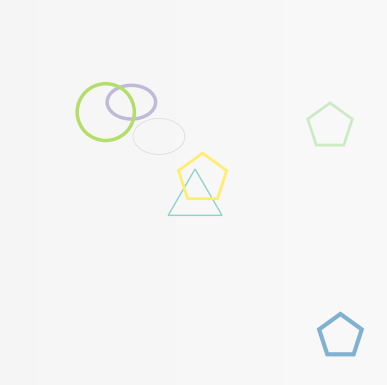[{"shape": "triangle", "thickness": 1, "radius": 0.4, "center": [0.503, 0.481]}, {"shape": "oval", "thickness": 2.5, "radius": 0.31, "center": [0.339, 0.735]}, {"shape": "pentagon", "thickness": 3, "radius": 0.29, "center": [0.879, 0.127]}, {"shape": "circle", "thickness": 2.5, "radius": 0.37, "center": [0.273, 0.709]}, {"shape": "oval", "thickness": 0.5, "radius": 0.33, "center": [0.41, 0.646]}, {"shape": "pentagon", "thickness": 2, "radius": 0.3, "center": [0.852, 0.672]}, {"shape": "pentagon", "thickness": 2, "radius": 0.33, "center": [0.523, 0.537]}]